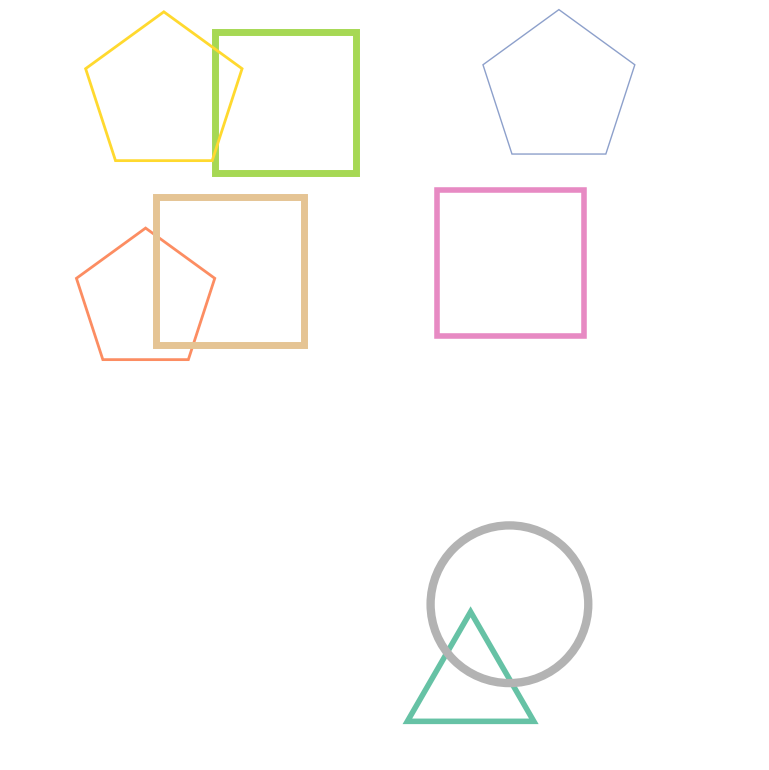[{"shape": "triangle", "thickness": 2, "radius": 0.47, "center": [0.611, 0.111]}, {"shape": "pentagon", "thickness": 1, "radius": 0.47, "center": [0.189, 0.609]}, {"shape": "pentagon", "thickness": 0.5, "radius": 0.52, "center": [0.726, 0.884]}, {"shape": "square", "thickness": 2, "radius": 0.48, "center": [0.663, 0.659]}, {"shape": "square", "thickness": 2.5, "radius": 0.46, "center": [0.371, 0.867]}, {"shape": "pentagon", "thickness": 1, "radius": 0.53, "center": [0.213, 0.878]}, {"shape": "square", "thickness": 2.5, "radius": 0.48, "center": [0.298, 0.648]}, {"shape": "circle", "thickness": 3, "radius": 0.51, "center": [0.662, 0.215]}]